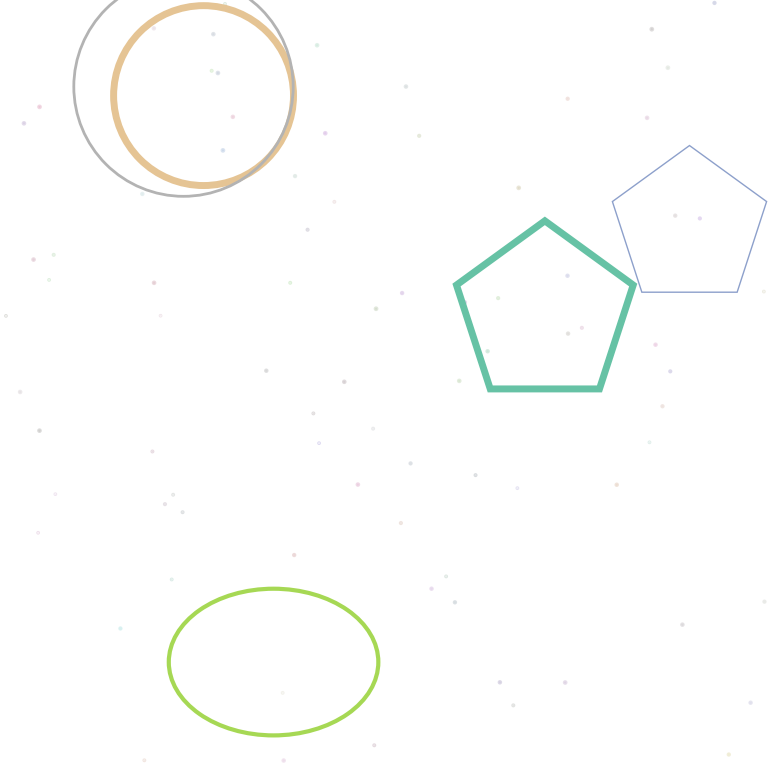[{"shape": "pentagon", "thickness": 2.5, "radius": 0.6, "center": [0.708, 0.593]}, {"shape": "pentagon", "thickness": 0.5, "radius": 0.53, "center": [0.895, 0.706]}, {"shape": "oval", "thickness": 1.5, "radius": 0.68, "center": [0.355, 0.14]}, {"shape": "circle", "thickness": 2.5, "radius": 0.58, "center": [0.264, 0.876]}, {"shape": "circle", "thickness": 1, "radius": 0.71, "center": [0.238, 0.887]}]